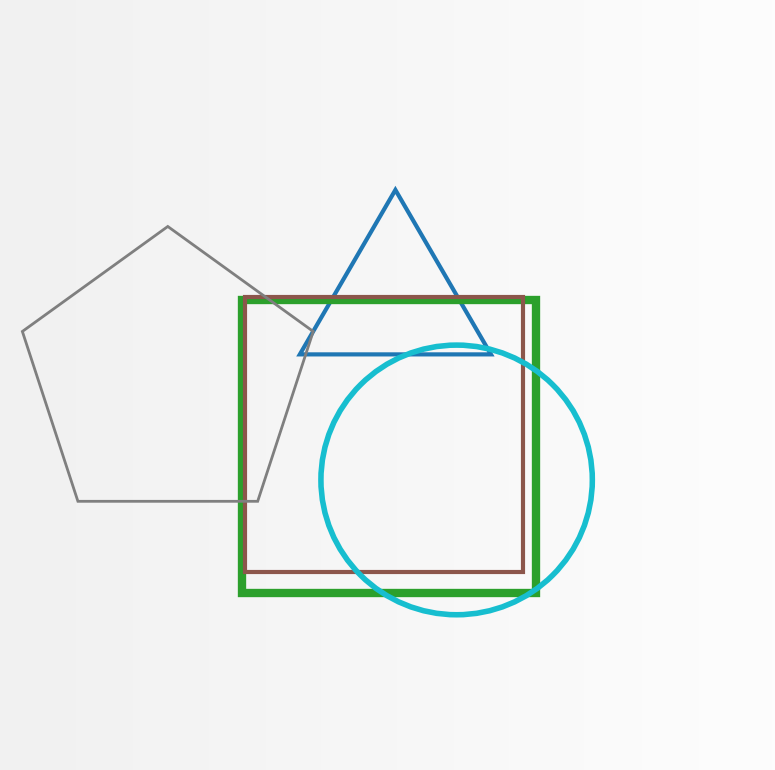[{"shape": "triangle", "thickness": 1.5, "radius": 0.71, "center": [0.51, 0.611]}, {"shape": "square", "thickness": 3, "radius": 0.95, "center": [0.502, 0.42]}, {"shape": "square", "thickness": 1.5, "radius": 0.9, "center": [0.495, 0.436]}, {"shape": "pentagon", "thickness": 1, "radius": 0.99, "center": [0.217, 0.509]}, {"shape": "circle", "thickness": 2, "radius": 0.88, "center": [0.589, 0.377]}]